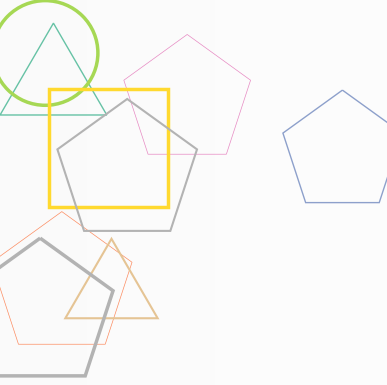[{"shape": "triangle", "thickness": 1, "radius": 0.8, "center": [0.138, 0.781]}, {"shape": "pentagon", "thickness": 0.5, "radius": 0.95, "center": [0.16, 0.26]}, {"shape": "pentagon", "thickness": 1, "radius": 0.81, "center": [0.884, 0.604]}, {"shape": "pentagon", "thickness": 0.5, "radius": 0.86, "center": [0.483, 0.739]}, {"shape": "circle", "thickness": 2.5, "radius": 0.68, "center": [0.117, 0.862]}, {"shape": "square", "thickness": 2.5, "radius": 0.77, "center": [0.279, 0.616]}, {"shape": "triangle", "thickness": 1.5, "radius": 0.69, "center": [0.288, 0.242]}, {"shape": "pentagon", "thickness": 2.5, "radius": 0.99, "center": [0.104, 0.184]}, {"shape": "pentagon", "thickness": 1.5, "radius": 0.95, "center": [0.328, 0.554]}]